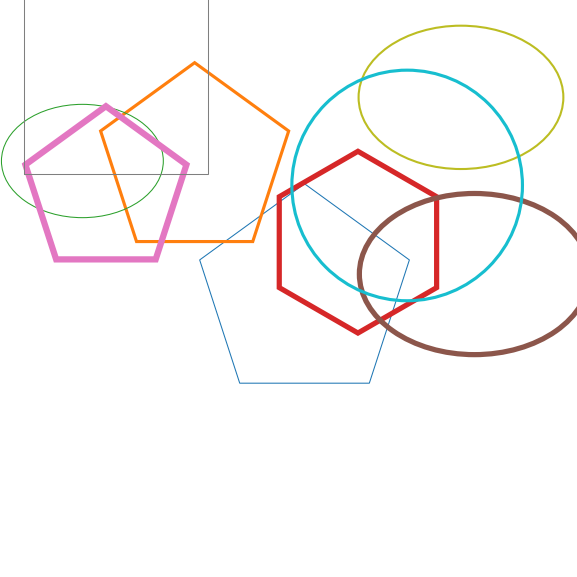[{"shape": "pentagon", "thickness": 0.5, "radius": 0.95, "center": [0.527, 0.49]}, {"shape": "pentagon", "thickness": 1.5, "radius": 0.86, "center": [0.337, 0.719]}, {"shape": "oval", "thickness": 0.5, "radius": 0.7, "center": [0.143, 0.72]}, {"shape": "hexagon", "thickness": 2.5, "radius": 0.79, "center": [0.62, 0.58]}, {"shape": "oval", "thickness": 2.5, "radius": 1.0, "center": [0.822, 0.525]}, {"shape": "pentagon", "thickness": 3, "radius": 0.73, "center": [0.183, 0.669]}, {"shape": "square", "thickness": 0.5, "radius": 0.8, "center": [0.202, 0.858]}, {"shape": "oval", "thickness": 1, "radius": 0.89, "center": [0.798, 0.831]}, {"shape": "circle", "thickness": 1.5, "radius": 1.0, "center": [0.705, 0.678]}]